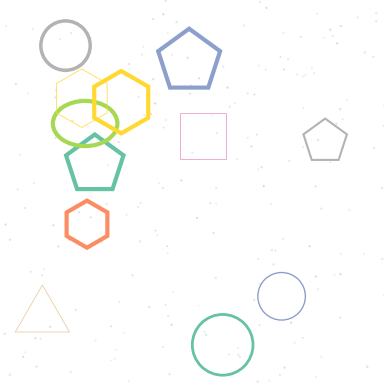[{"shape": "pentagon", "thickness": 3, "radius": 0.39, "center": [0.246, 0.572]}, {"shape": "circle", "thickness": 2, "radius": 0.39, "center": [0.578, 0.104]}, {"shape": "hexagon", "thickness": 3, "radius": 0.31, "center": [0.226, 0.418]}, {"shape": "pentagon", "thickness": 3, "radius": 0.42, "center": [0.491, 0.841]}, {"shape": "circle", "thickness": 1, "radius": 0.31, "center": [0.731, 0.23]}, {"shape": "square", "thickness": 0.5, "radius": 0.3, "center": [0.527, 0.647]}, {"shape": "oval", "thickness": 3, "radius": 0.42, "center": [0.221, 0.679]}, {"shape": "hexagon", "thickness": 3, "radius": 0.4, "center": [0.315, 0.735]}, {"shape": "hexagon", "thickness": 0.5, "radius": 0.38, "center": [0.212, 0.745]}, {"shape": "triangle", "thickness": 0.5, "radius": 0.41, "center": [0.11, 0.178]}, {"shape": "pentagon", "thickness": 1.5, "radius": 0.3, "center": [0.845, 0.633]}, {"shape": "circle", "thickness": 2.5, "radius": 0.32, "center": [0.17, 0.882]}]